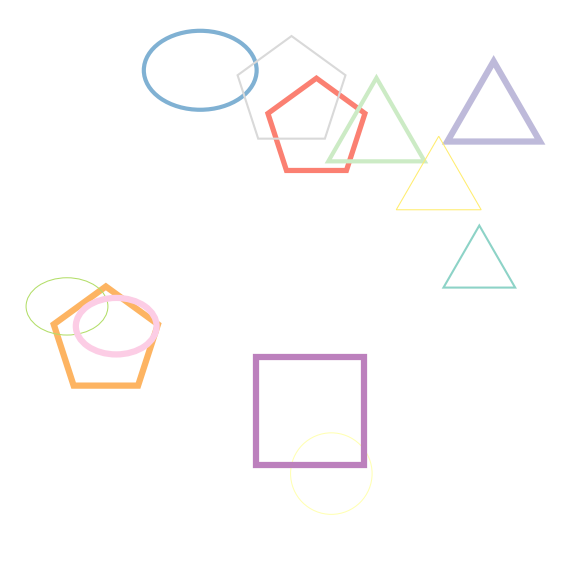[{"shape": "triangle", "thickness": 1, "radius": 0.36, "center": [0.83, 0.537]}, {"shape": "circle", "thickness": 0.5, "radius": 0.35, "center": [0.574, 0.179]}, {"shape": "triangle", "thickness": 3, "radius": 0.46, "center": [0.855, 0.8]}, {"shape": "pentagon", "thickness": 2.5, "radius": 0.44, "center": [0.548, 0.775]}, {"shape": "oval", "thickness": 2, "radius": 0.49, "center": [0.347, 0.877]}, {"shape": "pentagon", "thickness": 3, "radius": 0.47, "center": [0.183, 0.408]}, {"shape": "oval", "thickness": 0.5, "radius": 0.35, "center": [0.116, 0.469]}, {"shape": "oval", "thickness": 3, "radius": 0.35, "center": [0.201, 0.434]}, {"shape": "pentagon", "thickness": 1, "radius": 0.49, "center": [0.505, 0.839]}, {"shape": "square", "thickness": 3, "radius": 0.47, "center": [0.537, 0.288]}, {"shape": "triangle", "thickness": 2, "radius": 0.48, "center": [0.652, 0.768]}, {"shape": "triangle", "thickness": 0.5, "radius": 0.42, "center": [0.76, 0.678]}]